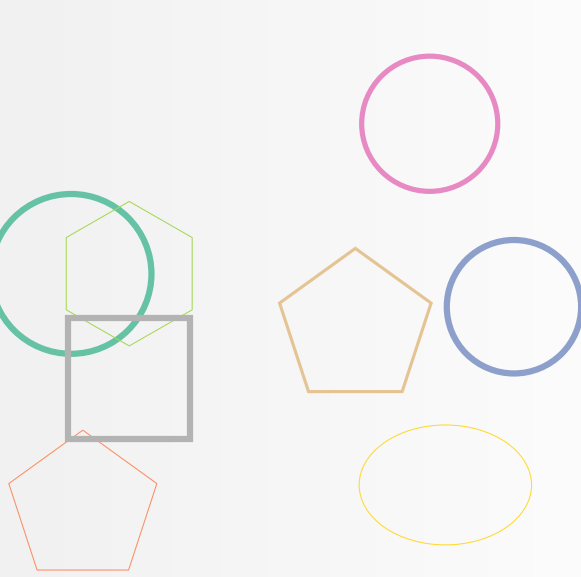[{"shape": "circle", "thickness": 3, "radius": 0.69, "center": [0.122, 0.525]}, {"shape": "pentagon", "thickness": 0.5, "radius": 0.67, "center": [0.143, 0.12]}, {"shape": "circle", "thickness": 3, "radius": 0.58, "center": [0.884, 0.468]}, {"shape": "circle", "thickness": 2.5, "radius": 0.59, "center": [0.739, 0.785]}, {"shape": "hexagon", "thickness": 0.5, "radius": 0.63, "center": [0.222, 0.525]}, {"shape": "oval", "thickness": 0.5, "radius": 0.74, "center": [0.766, 0.159]}, {"shape": "pentagon", "thickness": 1.5, "radius": 0.69, "center": [0.611, 0.432]}, {"shape": "square", "thickness": 3, "radius": 0.52, "center": [0.222, 0.344]}]